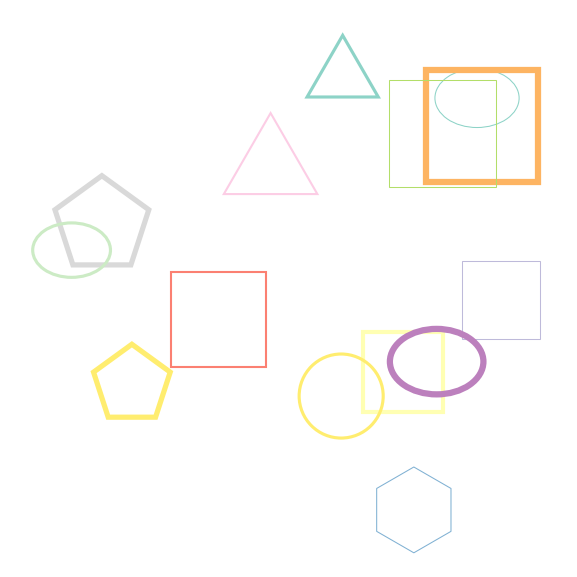[{"shape": "oval", "thickness": 0.5, "radius": 0.36, "center": [0.826, 0.829]}, {"shape": "triangle", "thickness": 1.5, "radius": 0.36, "center": [0.593, 0.867]}, {"shape": "square", "thickness": 2, "radius": 0.35, "center": [0.698, 0.356]}, {"shape": "square", "thickness": 0.5, "radius": 0.34, "center": [0.868, 0.48]}, {"shape": "square", "thickness": 1, "radius": 0.41, "center": [0.379, 0.446]}, {"shape": "hexagon", "thickness": 0.5, "radius": 0.37, "center": [0.717, 0.116]}, {"shape": "square", "thickness": 3, "radius": 0.48, "center": [0.835, 0.781]}, {"shape": "square", "thickness": 0.5, "radius": 0.47, "center": [0.767, 0.768]}, {"shape": "triangle", "thickness": 1, "radius": 0.47, "center": [0.469, 0.71]}, {"shape": "pentagon", "thickness": 2.5, "radius": 0.43, "center": [0.176, 0.61]}, {"shape": "oval", "thickness": 3, "radius": 0.4, "center": [0.756, 0.373]}, {"shape": "oval", "thickness": 1.5, "radius": 0.34, "center": [0.124, 0.566]}, {"shape": "circle", "thickness": 1.5, "radius": 0.36, "center": [0.591, 0.313]}, {"shape": "pentagon", "thickness": 2.5, "radius": 0.35, "center": [0.228, 0.333]}]